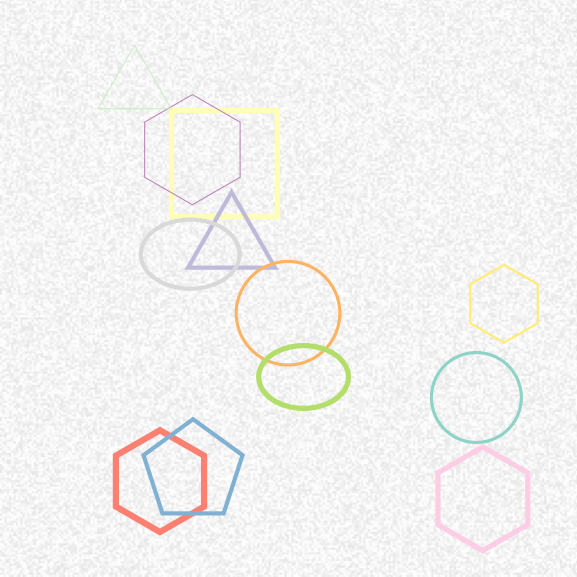[{"shape": "circle", "thickness": 1.5, "radius": 0.39, "center": [0.825, 0.311]}, {"shape": "square", "thickness": 2.5, "radius": 0.46, "center": [0.387, 0.717]}, {"shape": "triangle", "thickness": 2, "radius": 0.44, "center": [0.401, 0.579]}, {"shape": "hexagon", "thickness": 3, "radius": 0.44, "center": [0.277, 0.166]}, {"shape": "pentagon", "thickness": 2, "radius": 0.45, "center": [0.334, 0.183]}, {"shape": "circle", "thickness": 1.5, "radius": 0.45, "center": [0.499, 0.457]}, {"shape": "oval", "thickness": 2.5, "radius": 0.39, "center": [0.526, 0.346]}, {"shape": "hexagon", "thickness": 2.5, "radius": 0.45, "center": [0.836, 0.136]}, {"shape": "oval", "thickness": 2, "radius": 0.43, "center": [0.329, 0.559]}, {"shape": "hexagon", "thickness": 0.5, "radius": 0.48, "center": [0.333, 0.74]}, {"shape": "triangle", "thickness": 0.5, "radius": 0.37, "center": [0.233, 0.848]}, {"shape": "hexagon", "thickness": 1, "radius": 0.34, "center": [0.873, 0.473]}]